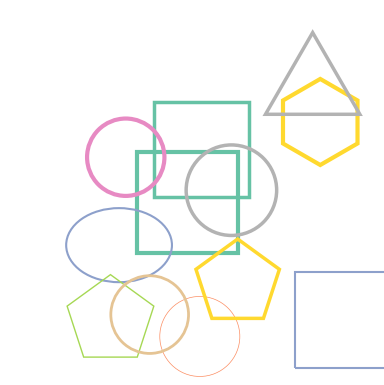[{"shape": "square", "thickness": 2.5, "radius": 0.62, "center": [0.524, 0.611]}, {"shape": "square", "thickness": 3, "radius": 0.66, "center": [0.488, 0.473]}, {"shape": "circle", "thickness": 0.5, "radius": 0.52, "center": [0.519, 0.126]}, {"shape": "oval", "thickness": 1.5, "radius": 0.69, "center": [0.309, 0.363]}, {"shape": "square", "thickness": 1.5, "radius": 0.62, "center": [0.891, 0.168]}, {"shape": "circle", "thickness": 3, "radius": 0.5, "center": [0.327, 0.592]}, {"shape": "pentagon", "thickness": 1, "radius": 0.59, "center": [0.287, 0.168]}, {"shape": "hexagon", "thickness": 3, "radius": 0.56, "center": [0.832, 0.683]}, {"shape": "pentagon", "thickness": 2.5, "radius": 0.57, "center": [0.617, 0.265]}, {"shape": "circle", "thickness": 2, "radius": 0.5, "center": [0.389, 0.183]}, {"shape": "triangle", "thickness": 2.5, "radius": 0.71, "center": [0.812, 0.774]}, {"shape": "circle", "thickness": 2.5, "radius": 0.59, "center": [0.601, 0.506]}]